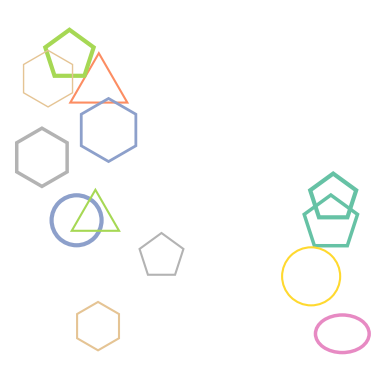[{"shape": "pentagon", "thickness": 3, "radius": 0.31, "center": [0.865, 0.486]}, {"shape": "pentagon", "thickness": 2.5, "radius": 0.36, "center": [0.859, 0.421]}, {"shape": "triangle", "thickness": 1.5, "radius": 0.43, "center": [0.257, 0.776]}, {"shape": "hexagon", "thickness": 2, "radius": 0.41, "center": [0.282, 0.662]}, {"shape": "circle", "thickness": 3, "radius": 0.32, "center": [0.199, 0.428]}, {"shape": "oval", "thickness": 2.5, "radius": 0.35, "center": [0.889, 0.133]}, {"shape": "triangle", "thickness": 1.5, "radius": 0.35, "center": [0.248, 0.436]}, {"shape": "pentagon", "thickness": 3, "radius": 0.33, "center": [0.18, 0.857]}, {"shape": "circle", "thickness": 1.5, "radius": 0.38, "center": [0.808, 0.282]}, {"shape": "hexagon", "thickness": 1.5, "radius": 0.31, "center": [0.255, 0.153]}, {"shape": "hexagon", "thickness": 1, "radius": 0.37, "center": [0.125, 0.796]}, {"shape": "hexagon", "thickness": 2.5, "radius": 0.38, "center": [0.109, 0.591]}, {"shape": "pentagon", "thickness": 1.5, "radius": 0.3, "center": [0.419, 0.335]}]